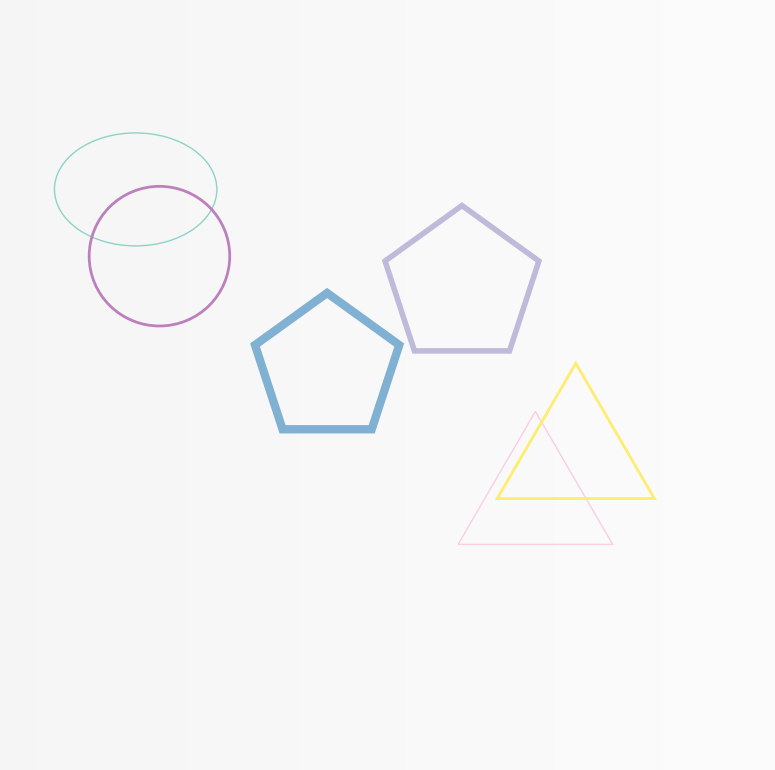[{"shape": "oval", "thickness": 0.5, "radius": 0.52, "center": [0.175, 0.754]}, {"shape": "pentagon", "thickness": 2, "radius": 0.52, "center": [0.596, 0.629]}, {"shape": "pentagon", "thickness": 3, "radius": 0.49, "center": [0.422, 0.522]}, {"shape": "triangle", "thickness": 0.5, "radius": 0.58, "center": [0.691, 0.351]}, {"shape": "circle", "thickness": 1, "radius": 0.45, "center": [0.206, 0.667]}, {"shape": "triangle", "thickness": 1, "radius": 0.59, "center": [0.743, 0.411]}]